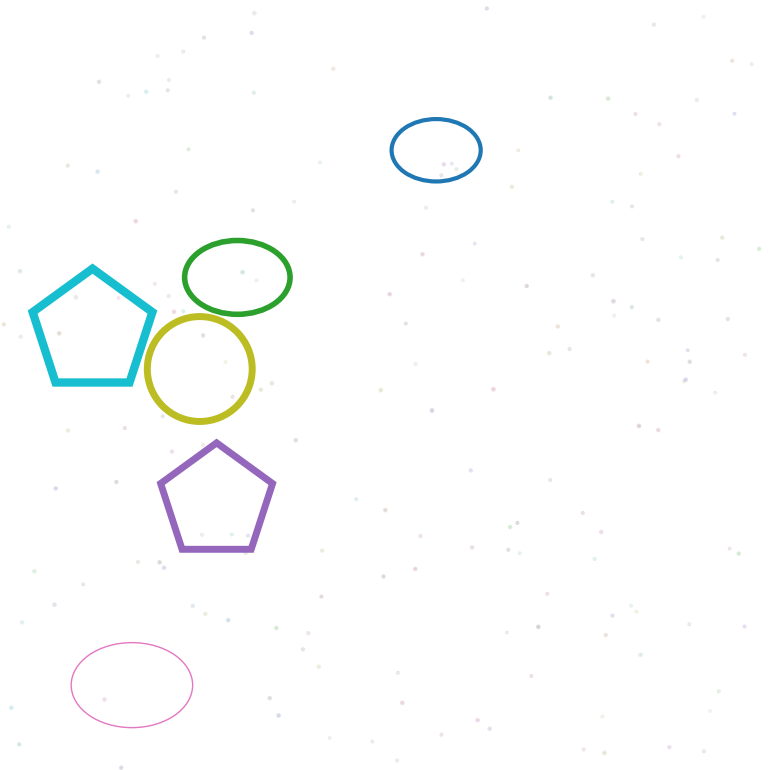[{"shape": "oval", "thickness": 1.5, "radius": 0.29, "center": [0.566, 0.805]}, {"shape": "oval", "thickness": 2, "radius": 0.34, "center": [0.308, 0.64]}, {"shape": "pentagon", "thickness": 2.5, "radius": 0.38, "center": [0.281, 0.348]}, {"shape": "oval", "thickness": 0.5, "radius": 0.39, "center": [0.171, 0.11]}, {"shape": "circle", "thickness": 2.5, "radius": 0.34, "center": [0.259, 0.521]}, {"shape": "pentagon", "thickness": 3, "radius": 0.41, "center": [0.12, 0.569]}]